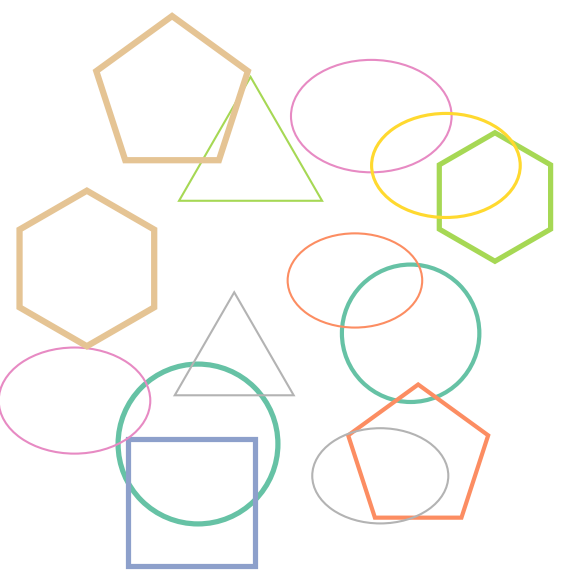[{"shape": "circle", "thickness": 2, "radius": 0.59, "center": [0.711, 0.422]}, {"shape": "circle", "thickness": 2.5, "radius": 0.69, "center": [0.343, 0.23]}, {"shape": "oval", "thickness": 1, "radius": 0.58, "center": [0.615, 0.513]}, {"shape": "pentagon", "thickness": 2, "radius": 0.64, "center": [0.724, 0.206]}, {"shape": "square", "thickness": 2.5, "radius": 0.55, "center": [0.331, 0.128]}, {"shape": "oval", "thickness": 1, "radius": 0.66, "center": [0.129, 0.305]}, {"shape": "oval", "thickness": 1, "radius": 0.7, "center": [0.643, 0.798]}, {"shape": "triangle", "thickness": 1, "radius": 0.71, "center": [0.434, 0.723]}, {"shape": "hexagon", "thickness": 2.5, "radius": 0.56, "center": [0.857, 0.658]}, {"shape": "oval", "thickness": 1.5, "radius": 0.64, "center": [0.772, 0.713]}, {"shape": "hexagon", "thickness": 3, "radius": 0.67, "center": [0.15, 0.534]}, {"shape": "pentagon", "thickness": 3, "radius": 0.69, "center": [0.298, 0.833]}, {"shape": "triangle", "thickness": 1, "radius": 0.59, "center": [0.406, 0.374]}, {"shape": "oval", "thickness": 1, "radius": 0.59, "center": [0.658, 0.175]}]